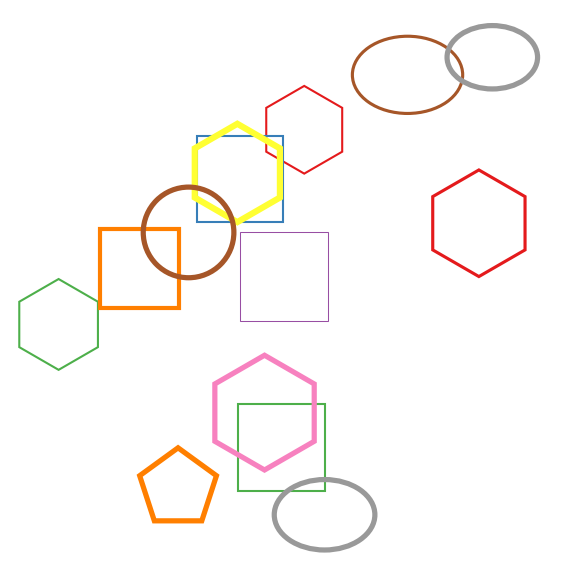[{"shape": "hexagon", "thickness": 1.5, "radius": 0.46, "center": [0.829, 0.613]}, {"shape": "hexagon", "thickness": 1, "radius": 0.38, "center": [0.527, 0.774]}, {"shape": "square", "thickness": 1, "radius": 0.37, "center": [0.416, 0.689]}, {"shape": "hexagon", "thickness": 1, "radius": 0.39, "center": [0.101, 0.437]}, {"shape": "square", "thickness": 1, "radius": 0.38, "center": [0.487, 0.224]}, {"shape": "square", "thickness": 0.5, "radius": 0.38, "center": [0.492, 0.52]}, {"shape": "pentagon", "thickness": 2.5, "radius": 0.35, "center": [0.308, 0.154]}, {"shape": "square", "thickness": 2, "radius": 0.34, "center": [0.242, 0.534]}, {"shape": "hexagon", "thickness": 3, "radius": 0.43, "center": [0.411, 0.7]}, {"shape": "oval", "thickness": 1.5, "radius": 0.48, "center": [0.706, 0.87]}, {"shape": "circle", "thickness": 2.5, "radius": 0.39, "center": [0.327, 0.597]}, {"shape": "hexagon", "thickness": 2.5, "radius": 0.5, "center": [0.458, 0.285]}, {"shape": "oval", "thickness": 2.5, "radius": 0.39, "center": [0.852, 0.9]}, {"shape": "oval", "thickness": 2.5, "radius": 0.44, "center": [0.562, 0.108]}]